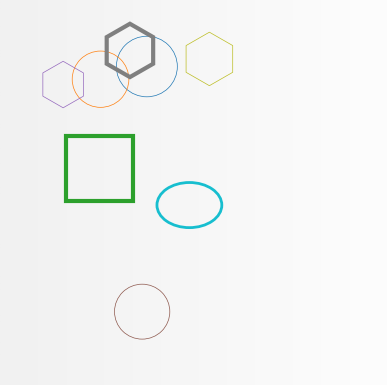[{"shape": "circle", "thickness": 0.5, "radius": 0.39, "center": [0.379, 0.827]}, {"shape": "circle", "thickness": 0.5, "radius": 0.37, "center": [0.259, 0.794]}, {"shape": "square", "thickness": 3, "radius": 0.43, "center": [0.257, 0.562]}, {"shape": "hexagon", "thickness": 0.5, "radius": 0.3, "center": [0.163, 0.78]}, {"shape": "circle", "thickness": 0.5, "radius": 0.36, "center": [0.367, 0.191]}, {"shape": "hexagon", "thickness": 3, "radius": 0.35, "center": [0.335, 0.869]}, {"shape": "hexagon", "thickness": 0.5, "radius": 0.35, "center": [0.54, 0.847]}, {"shape": "oval", "thickness": 2, "radius": 0.42, "center": [0.489, 0.467]}]